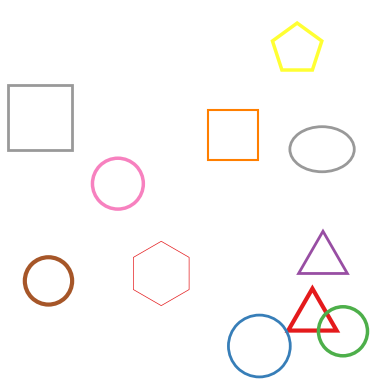[{"shape": "triangle", "thickness": 3, "radius": 0.36, "center": [0.811, 0.178]}, {"shape": "hexagon", "thickness": 0.5, "radius": 0.42, "center": [0.419, 0.29]}, {"shape": "circle", "thickness": 2, "radius": 0.4, "center": [0.674, 0.101]}, {"shape": "circle", "thickness": 2.5, "radius": 0.32, "center": [0.891, 0.14]}, {"shape": "triangle", "thickness": 2, "radius": 0.37, "center": [0.839, 0.326]}, {"shape": "square", "thickness": 1.5, "radius": 0.32, "center": [0.605, 0.65]}, {"shape": "pentagon", "thickness": 2.5, "radius": 0.34, "center": [0.772, 0.873]}, {"shape": "circle", "thickness": 3, "radius": 0.31, "center": [0.126, 0.27]}, {"shape": "circle", "thickness": 2.5, "radius": 0.33, "center": [0.306, 0.523]}, {"shape": "square", "thickness": 2, "radius": 0.42, "center": [0.104, 0.695]}, {"shape": "oval", "thickness": 2, "radius": 0.42, "center": [0.837, 0.612]}]